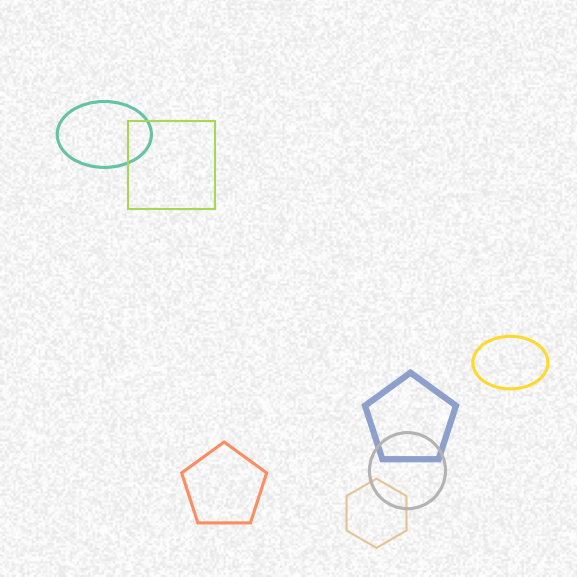[{"shape": "oval", "thickness": 1.5, "radius": 0.41, "center": [0.181, 0.766]}, {"shape": "pentagon", "thickness": 1.5, "radius": 0.39, "center": [0.388, 0.156]}, {"shape": "pentagon", "thickness": 3, "radius": 0.41, "center": [0.711, 0.271]}, {"shape": "square", "thickness": 1, "radius": 0.38, "center": [0.297, 0.713]}, {"shape": "oval", "thickness": 1.5, "radius": 0.33, "center": [0.884, 0.371]}, {"shape": "hexagon", "thickness": 1, "radius": 0.3, "center": [0.652, 0.11]}, {"shape": "circle", "thickness": 1.5, "radius": 0.33, "center": [0.706, 0.184]}]